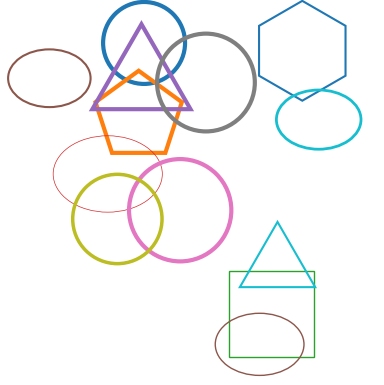[{"shape": "circle", "thickness": 3, "radius": 0.53, "center": [0.374, 0.888]}, {"shape": "hexagon", "thickness": 1.5, "radius": 0.65, "center": [0.785, 0.868]}, {"shape": "pentagon", "thickness": 3, "radius": 0.59, "center": [0.36, 0.698]}, {"shape": "square", "thickness": 1, "radius": 0.56, "center": [0.705, 0.185]}, {"shape": "oval", "thickness": 0.5, "radius": 0.71, "center": [0.28, 0.548]}, {"shape": "triangle", "thickness": 3, "radius": 0.74, "center": [0.367, 0.79]}, {"shape": "oval", "thickness": 1.5, "radius": 0.54, "center": [0.128, 0.797]}, {"shape": "oval", "thickness": 1, "radius": 0.58, "center": [0.674, 0.106]}, {"shape": "circle", "thickness": 3, "radius": 0.66, "center": [0.468, 0.454]}, {"shape": "circle", "thickness": 3, "radius": 0.63, "center": [0.535, 0.786]}, {"shape": "circle", "thickness": 2.5, "radius": 0.58, "center": [0.305, 0.431]}, {"shape": "oval", "thickness": 2, "radius": 0.55, "center": [0.828, 0.689]}, {"shape": "triangle", "thickness": 1.5, "radius": 0.56, "center": [0.721, 0.311]}]